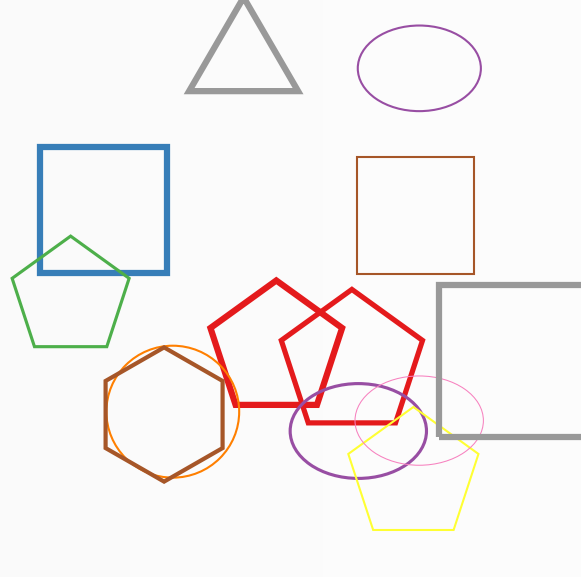[{"shape": "pentagon", "thickness": 3, "radius": 0.6, "center": [0.475, 0.394]}, {"shape": "pentagon", "thickness": 2.5, "radius": 0.64, "center": [0.605, 0.37]}, {"shape": "square", "thickness": 3, "radius": 0.55, "center": [0.178, 0.636]}, {"shape": "pentagon", "thickness": 1.5, "radius": 0.53, "center": [0.122, 0.484]}, {"shape": "oval", "thickness": 1.5, "radius": 0.59, "center": [0.616, 0.253]}, {"shape": "oval", "thickness": 1, "radius": 0.53, "center": [0.721, 0.881]}, {"shape": "circle", "thickness": 1, "radius": 0.57, "center": [0.297, 0.286]}, {"shape": "pentagon", "thickness": 1, "radius": 0.59, "center": [0.711, 0.177]}, {"shape": "square", "thickness": 1, "radius": 0.5, "center": [0.715, 0.626]}, {"shape": "hexagon", "thickness": 2, "radius": 0.58, "center": [0.282, 0.281]}, {"shape": "oval", "thickness": 0.5, "radius": 0.55, "center": [0.721, 0.271]}, {"shape": "triangle", "thickness": 3, "radius": 0.54, "center": [0.419, 0.895]}, {"shape": "square", "thickness": 3, "radius": 0.66, "center": [0.888, 0.374]}]